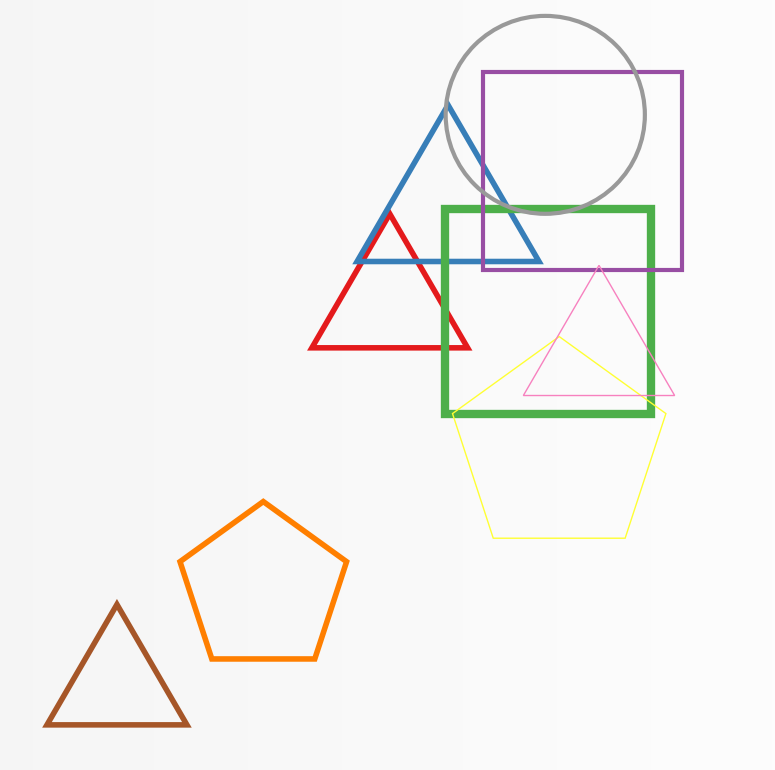[{"shape": "triangle", "thickness": 2, "radius": 0.58, "center": [0.503, 0.606]}, {"shape": "triangle", "thickness": 2, "radius": 0.68, "center": [0.578, 0.728]}, {"shape": "square", "thickness": 3, "radius": 0.67, "center": [0.707, 0.596]}, {"shape": "square", "thickness": 1.5, "radius": 0.64, "center": [0.752, 0.778]}, {"shape": "pentagon", "thickness": 2, "radius": 0.56, "center": [0.34, 0.236]}, {"shape": "pentagon", "thickness": 0.5, "radius": 0.72, "center": [0.722, 0.418]}, {"shape": "triangle", "thickness": 2, "radius": 0.52, "center": [0.151, 0.111]}, {"shape": "triangle", "thickness": 0.5, "radius": 0.56, "center": [0.773, 0.543]}, {"shape": "circle", "thickness": 1.5, "radius": 0.64, "center": [0.704, 0.851]}]